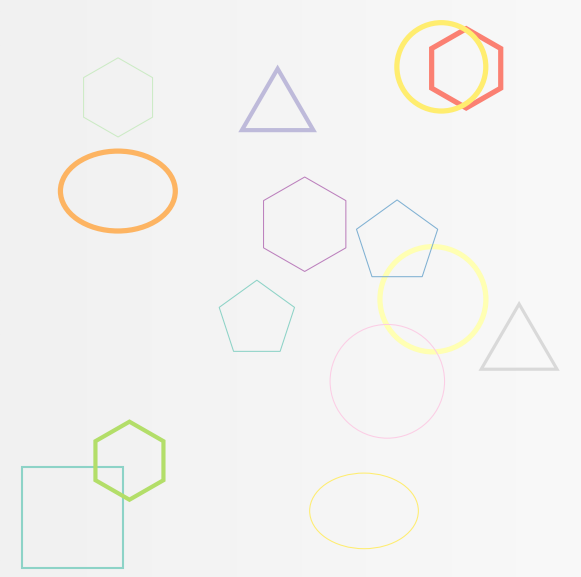[{"shape": "pentagon", "thickness": 0.5, "radius": 0.34, "center": [0.442, 0.446]}, {"shape": "square", "thickness": 1, "radius": 0.43, "center": [0.124, 0.103]}, {"shape": "circle", "thickness": 2.5, "radius": 0.46, "center": [0.745, 0.481]}, {"shape": "triangle", "thickness": 2, "radius": 0.35, "center": [0.478, 0.809]}, {"shape": "hexagon", "thickness": 2.5, "radius": 0.34, "center": [0.802, 0.881]}, {"shape": "pentagon", "thickness": 0.5, "radius": 0.37, "center": [0.683, 0.579]}, {"shape": "oval", "thickness": 2.5, "radius": 0.49, "center": [0.203, 0.668]}, {"shape": "hexagon", "thickness": 2, "radius": 0.34, "center": [0.223, 0.201]}, {"shape": "circle", "thickness": 0.5, "radius": 0.49, "center": [0.666, 0.339]}, {"shape": "triangle", "thickness": 1.5, "radius": 0.38, "center": [0.893, 0.397]}, {"shape": "hexagon", "thickness": 0.5, "radius": 0.41, "center": [0.524, 0.611]}, {"shape": "hexagon", "thickness": 0.5, "radius": 0.34, "center": [0.203, 0.83]}, {"shape": "oval", "thickness": 0.5, "radius": 0.47, "center": [0.626, 0.114]}, {"shape": "circle", "thickness": 2.5, "radius": 0.38, "center": [0.759, 0.883]}]